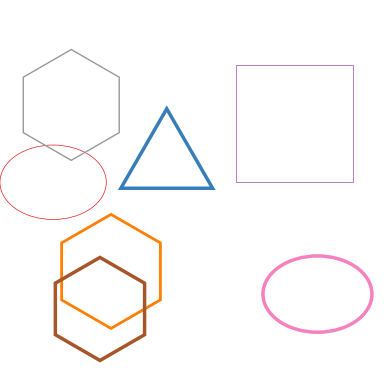[{"shape": "oval", "thickness": 0.5, "radius": 0.69, "center": [0.138, 0.527]}, {"shape": "triangle", "thickness": 2.5, "radius": 0.69, "center": [0.433, 0.58]}, {"shape": "square", "thickness": 0.5, "radius": 0.76, "center": [0.765, 0.679]}, {"shape": "hexagon", "thickness": 2, "radius": 0.74, "center": [0.288, 0.295]}, {"shape": "hexagon", "thickness": 2.5, "radius": 0.67, "center": [0.26, 0.198]}, {"shape": "oval", "thickness": 2.5, "radius": 0.71, "center": [0.825, 0.236]}, {"shape": "hexagon", "thickness": 1, "radius": 0.72, "center": [0.185, 0.727]}]